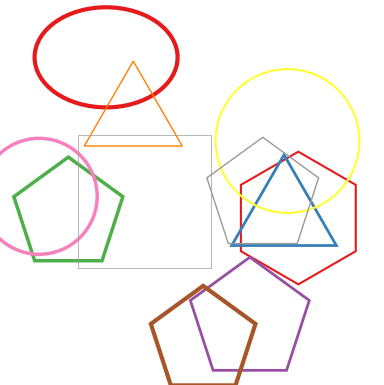[{"shape": "oval", "thickness": 3, "radius": 0.93, "center": [0.276, 0.851]}, {"shape": "hexagon", "thickness": 1.5, "radius": 0.86, "center": [0.775, 0.434]}, {"shape": "triangle", "thickness": 2, "radius": 0.78, "center": [0.738, 0.441]}, {"shape": "pentagon", "thickness": 2.5, "radius": 0.74, "center": [0.178, 0.443]}, {"shape": "pentagon", "thickness": 2, "radius": 0.81, "center": [0.649, 0.17]}, {"shape": "triangle", "thickness": 1, "radius": 0.73, "center": [0.346, 0.694]}, {"shape": "circle", "thickness": 1.5, "radius": 0.93, "center": [0.747, 0.634]}, {"shape": "pentagon", "thickness": 3, "radius": 0.71, "center": [0.528, 0.115]}, {"shape": "circle", "thickness": 2.5, "radius": 0.75, "center": [0.102, 0.49]}, {"shape": "square", "thickness": 0.5, "radius": 0.87, "center": [0.375, 0.477]}, {"shape": "pentagon", "thickness": 1, "radius": 0.76, "center": [0.682, 0.491]}]